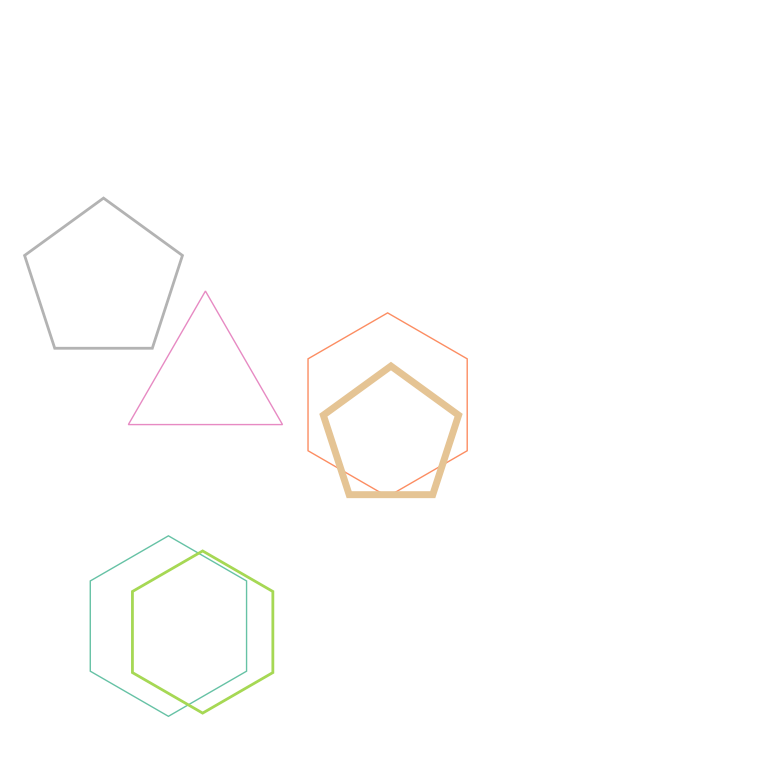[{"shape": "hexagon", "thickness": 0.5, "radius": 0.59, "center": [0.219, 0.187]}, {"shape": "hexagon", "thickness": 0.5, "radius": 0.6, "center": [0.503, 0.474]}, {"shape": "triangle", "thickness": 0.5, "radius": 0.58, "center": [0.267, 0.506]}, {"shape": "hexagon", "thickness": 1, "radius": 0.53, "center": [0.263, 0.179]}, {"shape": "pentagon", "thickness": 2.5, "radius": 0.46, "center": [0.508, 0.432]}, {"shape": "pentagon", "thickness": 1, "radius": 0.54, "center": [0.134, 0.635]}]